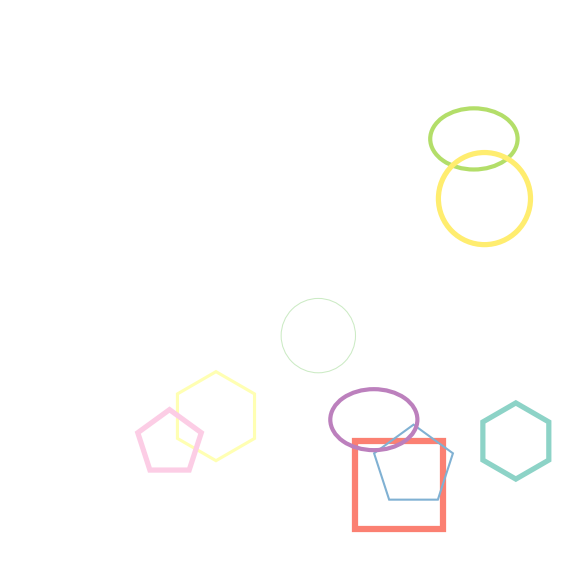[{"shape": "hexagon", "thickness": 2.5, "radius": 0.33, "center": [0.893, 0.235]}, {"shape": "hexagon", "thickness": 1.5, "radius": 0.39, "center": [0.374, 0.278]}, {"shape": "square", "thickness": 3, "radius": 0.38, "center": [0.691, 0.16]}, {"shape": "pentagon", "thickness": 1, "radius": 0.36, "center": [0.716, 0.192]}, {"shape": "oval", "thickness": 2, "radius": 0.38, "center": [0.821, 0.759]}, {"shape": "pentagon", "thickness": 2.5, "radius": 0.29, "center": [0.294, 0.232]}, {"shape": "oval", "thickness": 2, "radius": 0.38, "center": [0.647, 0.272]}, {"shape": "circle", "thickness": 0.5, "radius": 0.32, "center": [0.551, 0.418]}, {"shape": "circle", "thickness": 2.5, "radius": 0.4, "center": [0.839, 0.655]}]